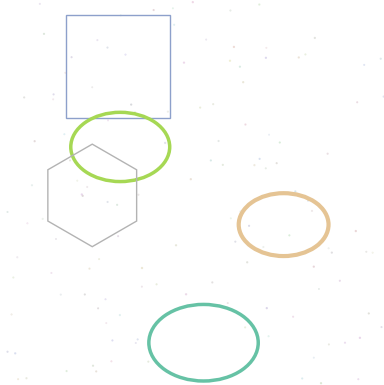[{"shape": "oval", "thickness": 2.5, "radius": 0.71, "center": [0.529, 0.11]}, {"shape": "square", "thickness": 1, "radius": 0.67, "center": [0.307, 0.827]}, {"shape": "oval", "thickness": 2.5, "radius": 0.64, "center": [0.312, 0.618]}, {"shape": "oval", "thickness": 3, "radius": 0.58, "center": [0.737, 0.417]}, {"shape": "hexagon", "thickness": 1, "radius": 0.67, "center": [0.24, 0.492]}]